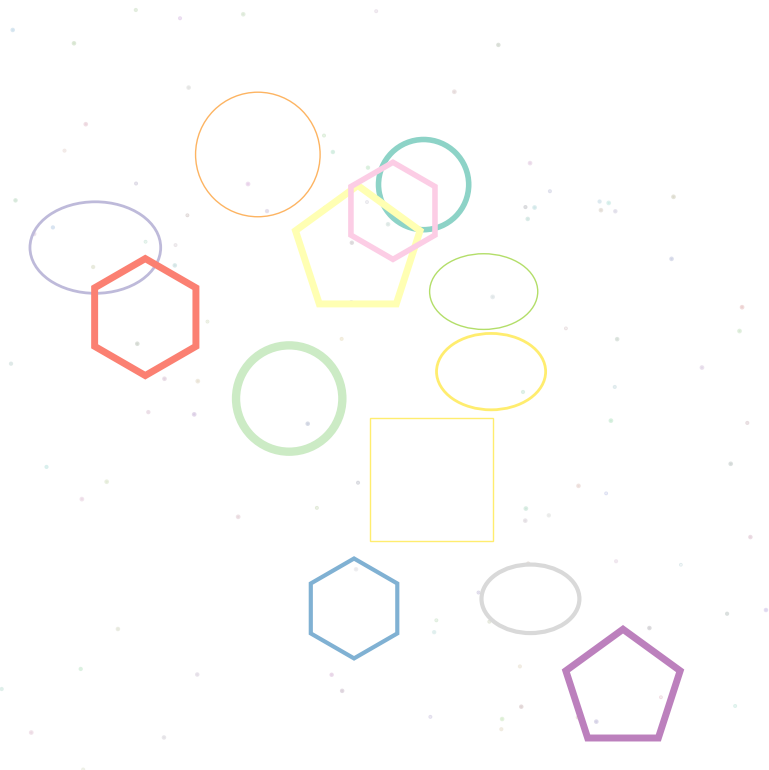[{"shape": "circle", "thickness": 2, "radius": 0.29, "center": [0.55, 0.76]}, {"shape": "pentagon", "thickness": 2.5, "radius": 0.43, "center": [0.465, 0.674]}, {"shape": "oval", "thickness": 1, "radius": 0.42, "center": [0.124, 0.678]}, {"shape": "hexagon", "thickness": 2.5, "radius": 0.38, "center": [0.189, 0.588]}, {"shape": "hexagon", "thickness": 1.5, "radius": 0.32, "center": [0.46, 0.21]}, {"shape": "circle", "thickness": 0.5, "radius": 0.4, "center": [0.335, 0.799]}, {"shape": "oval", "thickness": 0.5, "radius": 0.35, "center": [0.628, 0.621]}, {"shape": "hexagon", "thickness": 2, "radius": 0.32, "center": [0.51, 0.726]}, {"shape": "oval", "thickness": 1.5, "radius": 0.32, "center": [0.689, 0.222]}, {"shape": "pentagon", "thickness": 2.5, "radius": 0.39, "center": [0.809, 0.105]}, {"shape": "circle", "thickness": 3, "radius": 0.35, "center": [0.376, 0.482]}, {"shape": "oval", "thickness": 1, "radius": 0.35, "center": [0.638, 0.517]}, {"shape": "square", "thickness": 0.5, "radius": 0.4, "center": [0.561, 0.378]}]